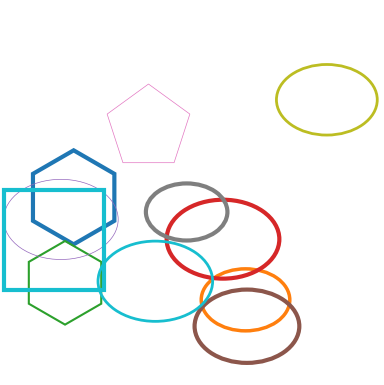[{"shape": "hexagon", "thickness": 3, "radius": 0.61, "center": [0.191, 0.487]}, {"shape": "oval", "thickness": 2.5, "radius": 0.58, "center": [0.638, 0.221]}, {"shape": "hexagon", "thickness": 1.5, "radius": 0.54, "center": [0.169, 0.265]}, {"shape": "oval", "thickness": 3, "radius": 0.73, "center": [0.579, 0.379]}, {"shape": "oval", "thickness": 0.5, "radius": 0.74, "center": [0.158, 0.43]}, {"shape": "oval", "thickness": 3, "radius": 0.68, "center": [0.641, 0.153]}, {"shape": "pentagon", "thickness": 0.5, "radius": 0.56, "center": [0.386, 0.669]}, {"shape": "oval", "thickness": 3, "radius": 0.53, "center": [0.485, 0.449]}, {"shape": "oval", "thickness": 2, "radius": 0.65, "center": [0.849, 0.741]}, {"shape": "oval", "thickness": 2, "radius": 0.74, "center": [0.403, 0.27]}, {"shape": "square", "thickness": 3, "radius": 0.65, "center": [0.14, 0.377]}]